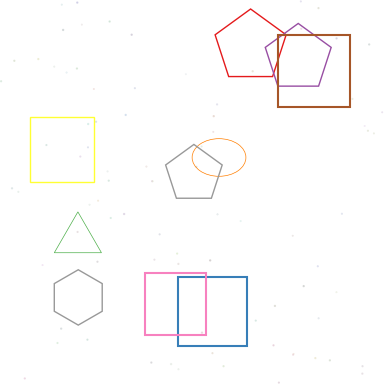[{"shape": "pentagon", "thickness": 1, "radius": 0.48, "center": [0.651, 0.88]}, {"shape": "square", "thickness": 1.5, "radius": 0.45, "center": [0.552, 0.192]}, {"shape": "triangle", "thickness": 0.5, "radius": 0.35, "center": [0.202, 0.379]}, {"shape": "pentagon", "thickness": 1, "radius": 0.45, "center": [0.775, 0.849]}, {"shape": "oval", "thickness": 0.5, "radius": 0.35, "center": [0.569, 0.591]}, {"shape": "square", "thickness": 1, "radius": 0.42, "center": [0.162, 0.612]}, {"shape": "square", "thickness": 1.5, "radius": 0.47, "center": [0.816, 0.815]}, {"shape": "square", "thickness": 1.5, "radius": 0.4, "center": [0.456, 0.21]}, {"shape": "hexagon", "thickness": 1, "radius": 0.36, "center": [0.203, 0.227]}, {"shape": "pentagon", "thickness": 1, "radius": 0.39, "center": [0.504, 0.548]}]